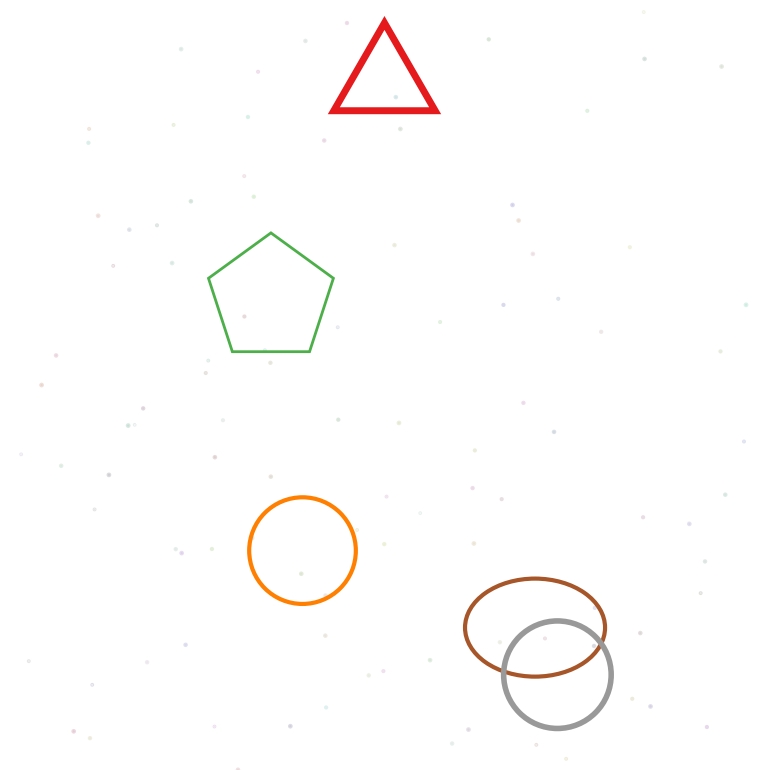[{"shape": "triangle", "thickness": 2.5, "radius": 0.38, "center": [0.499, 0.894]}, {"shape": "pentagon", "thickness": 1, "radius": 0.43, "center": [0.352, 0.612]}, {"shape": "circle", "thickness": 1.5, "radius": 0.35, "center": [0.393, 0.285]}, {"shape": "oval", "thickness": 1.5, "radius": 0.45, "center": [0.695, 0.185]}, {"shape": "circle", "thickness": 2, "radius": 0.35, "center": [0.724, 0.124]}]